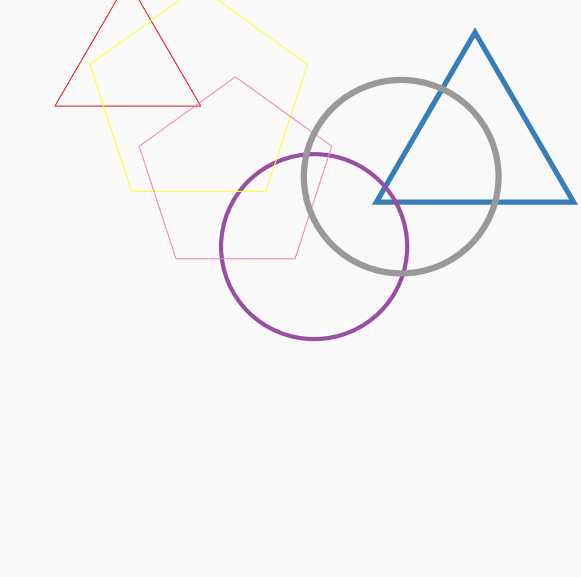[{"shape": "triangle", "thickness": 0.5, "radius": 0.72, "center": [0.22, 0.888]}, {"shape": "triangle", "thickness": 2.5, "radius": 0.98, "center": [0.817, 0.747]}, {"shape": "circle", "thickness": 2, "radius": 0.8, "center": [0.54, 0.572]}, {"shape": "pentagon", "thickness": 0.5, "radius": 0.98, "center": [0.342, 0.827]}, {"shape": "pentagon", "thickness": 0.5, "radius": 0.87, "center": [0.405, 0.692]}, {"shape": "circle", "thickness": 3, "radius": 0.84, "center": [0.69, 0.693]}]